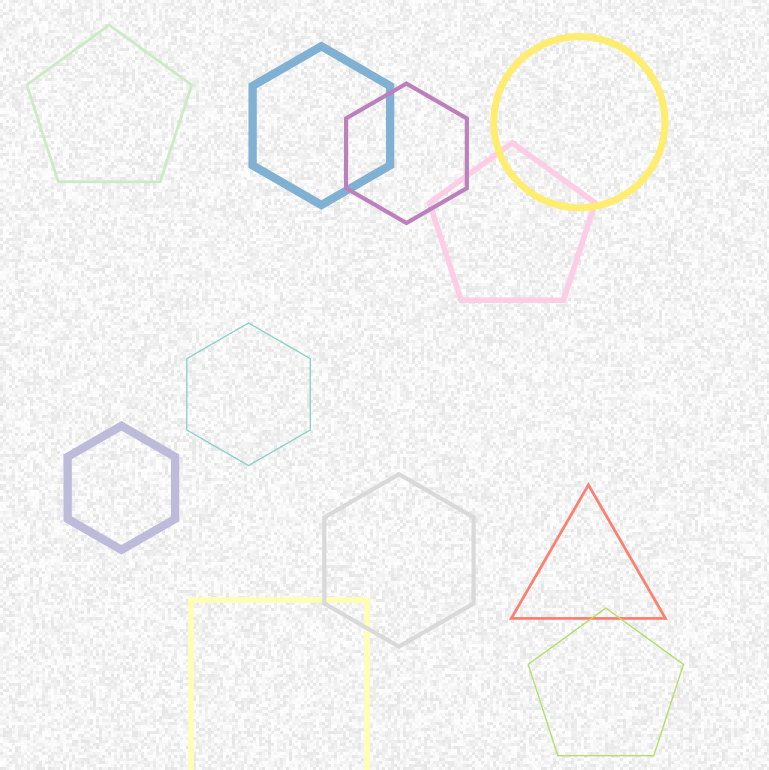[{"shape": "hexagon", "thickness": 0.5, "radius": 0.46, "center": [0.323, 0.488]}, {"shape": "square", "thickness": 2, "radius": 0.57, "center": [0.363, 0.106]}, {"shape": "hexagon", "thickness": 3, "radius": 0.4, "center": [0.158, 0.366]}, {"shape": "triangle", "thickness": 1, "radius": 0.58, "center": [0.764, 0.255]}, {"shape": "hexagon", "thickness": 3, "radius": 0.52, "center": [0.417, 0.837]}, {"shape": "pentagon", "thickness": 0.5, "radius": 0.53, "center": [0.787, 0.104]}, {"shape": "pentagon", "thickness": 2, "radius": 0.57, "center": [0.665, 0.702]}, {"shape": "hexagon", "thickness": 1.5, "radius": 0.56, "center": [0.518, 0.272]}, {"shape": "hexagon", "thickness": 1.5, "radius": 0.45, "center": [0.528, 0.801]}, {"shape": "pentagon", "thickness": 1, "radius": 0.56, "center": [0.142, 0.855]}, {"shape": "circle", "thickness": 2.5, "radius": 0.56, "center": [0.752, 0.841]}]